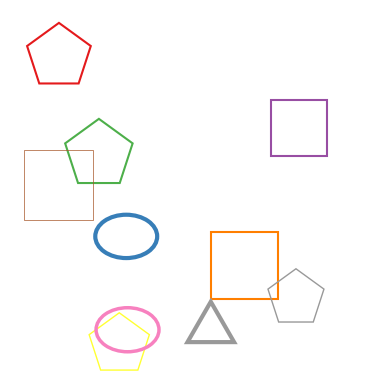[{"shape": "pentagon", "thickness": 1.5, "radius": 0.43, "center": [0.153, 0.854]}, {"shape": "oval", "thickness": 3, "radius": 0.4, "center": [0.328, 0.386]}, {"shape": "pentagon", "thickness": 1.5, "radius": 0.46, "center": [0.257, 0.599]}, {"shape": "square", "thickness": 1.5, "radius": 0.36, "center": [0.777, 0.668]}, {"shape": "square", "thickness": 1.5, "radius": 0.44, "center": [0.636, 0.31]}, {"shape": "pentagon", "thickness": 1, "radius": 0.41, "center": [0.31, 0.105]}, {"shape": "square", "thickness": 0.5, "radius": 0.45, "center": [0.152, 0.52]}, {"shape": "oval", "thickness": 2.5, "radius": 0.41, "center": [0.331, 0.144]}, {"shape": "triangle", "thickness": 3, "radius": 0.35, "center": [0.548, 0.146]}, {"shape": "pentagon", "thickness": 1, "radius": 0.38, "center": [0.769, 0.225]}]